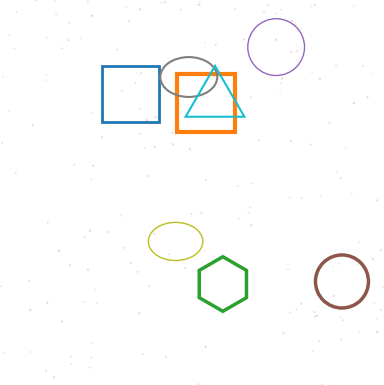[{"shape": "square", "thickness": 2, "radius": 0.36, "center": [0.339, 0.755]}, {"shape": "square", "thickness": 3, "radius": 0.37, "center": [0.535, 0.733]}, {"shape": "hexagon", "thickness": 2.5, "radius": 0.35, "center": [0.579, 0.262]}, {"shape": "circle", "thickness": 1, "radius": 0.37, "center": [0.717, 0.878]}, {"shape": "circle", "thickness": 2.5, "radius": 0.34, "center": [0.888, 0.269]}, {"shape": "oval", "thickness": 1.5, "radius": 0.37, "center": [0.49, 0.8]}, {"shape": "oval", "thickness": 1, "radius": 0.35, "center": [0.456, 0.373]}, {"shape": "triangle", "thickness": 1.5, "radius": 0.44, "center": [0.559, 0.741]}]